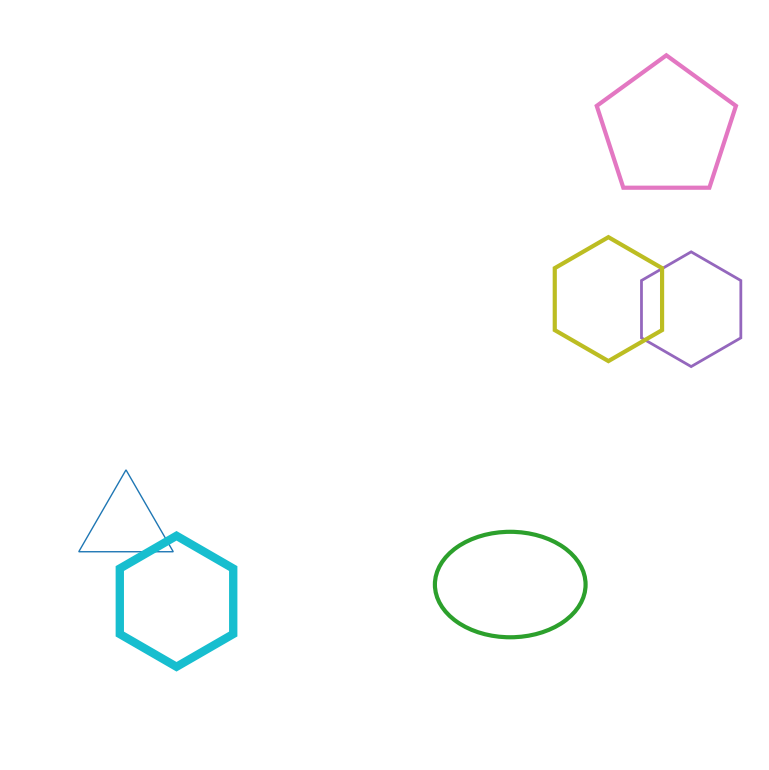[{"shape": "triangle", "thickness": 0.5, "radius": 0.35, "center": [0.164, 0.319]}, {"shape": "oval", "thickness": 1.5, "radius": 0.49, "center": [0.663, 0.241]}, {"shape": "hexagon", "thickness": 1, "radius": 0.37, "center": [0.898, 0.598]}, {"shape": "pentagon", "thickness": 1.5, "radius": 0.48, "center": [0.865, 0.833]}, {"shape": "hexagon", "thickness": 1.5, "radius": 0.4, "center": [0.79, 0.612]}, {"shape": "hexagon", "thickness": 3, "radius": 0.43, "center": [0.229, 0.219]}]